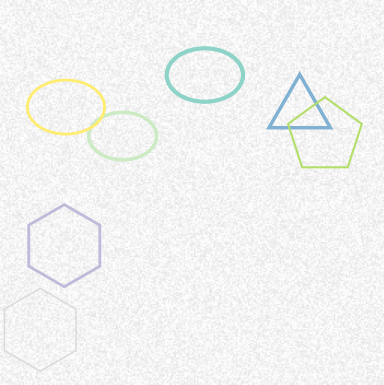[{"shape": "oval", "thickness": 3, "radius": 0.5, "center": [0.532, 0.805]}, {"shape": "hexagon", "thickness": 2, "radius": 0.53, "center": [0.167, 0.362]}, {"shape": "triangle", "thickness": 2.5, "radius": 0.46, "center": [0.778, 0.714]}, {"shape": "pentagon", "thickness": 1.5, "radius": 0.5, "center": [0.844, 0.647]}, {"shape": "hexagon", "thickness": 1, "radius": 0.54, "center": [0.105, 0.143]}, {"shape": "oval", "thickness": 2.5, "radius": 0.44, "center": [0.319, 0.647]}, {"shape": "oval", "thickness": 2, "radius": 0.5, "center": [0.171, 0.722]}]